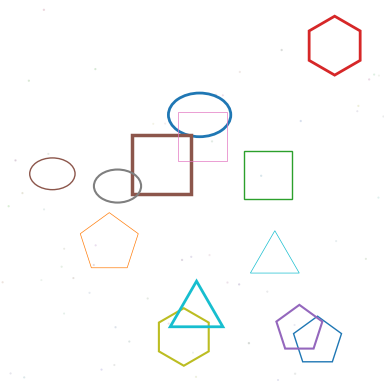[{"shape": "pentagon", "thickness": 1, "radius": 0.33, "center": [0.825, 0.113]}, {"shape": "oval", "thickness": 2, "radius": 0.41, "center": [0.518, 0.702]}, {"shape": "pentagon", "thickness": 0.5, "radius": 0.4, "center": [0.284, 0.369]}, {"shape": "square", "thickness": 1, "radius": 0.31, "center": [0.696, 0.546]}, {"shape": "hexagon", "thickness": 2, "radius": 0.38, "center": [0.869, 0.881]}, {"shape": "pentagon", "thickness": 1.5, "radius": 0.31, "center": [0.778, 0.145]}, {"shape": "oval", "thickness": 1, "radius": 0.29, "center": [0.136, 0.549]}, {"shape": "square", "thickness": 2.5, "radius": 0.38, "center": [0.419, 0.573]}, {"shape": "square", "thickness": 0.5, "radius": 0.32, "center": [0.526, 0.644]}, {"shape": "oval", "thickness": 1.5, "radius": 0.31, "center": [0.305, 0.517]}, {"shape": "hexagon", "thickness": 1.5, "radius": 0.37, "center": [0.477, 0.125]}, {"shape": "triangle", "thickness": 2, "radius": 0.39, "center": [0.51, 0.191]}, {"shape": "triangle", "thickness": 0.5, "radius": 0.37, "center": [0.714, 0.327]}]